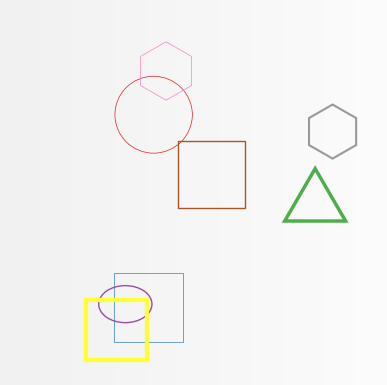[{"shape": "circle", "thickness": 0.5, "radius": 0.5, "center": [0.396, 0.702]}, {"shape": "square", "thickness": 0.5, "radius": 0.45, "center": [0.383, 0.202]}, {"shape": "triangle", "thickness": 2.5, "radius": 0.45, "center": [0.813, 0.471]}, {"shape": "oval", "thickness": 1, "radius": 0.34, "center": [0.323, 0.21]}, {"shape": "square", "thickness": 3, "radius": 0.39, "center": [0.3, 0.143]}, {"shape": "square", "thickness": 1, "radius": 0.44, "center": [0.546, 0.546]}, {"shape": "hexagon", "thickness": 0.5, "radius": 0.38, "center": [0.429, 0.816]}, {"shape": "hexagon", "thickness": 1.5, "radius": 0.35, "center": [0.858, 0.658]}]